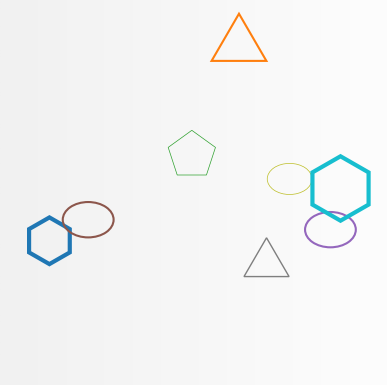[{"shape": "hexagon", "thickness": 3, "radius": 0.3, "center": [0.128, 0.375]}, {"shape": "triangle", "thickness": 1.5, "radius": 0.41, "center": [0.617, 0.883]}, {"shape": "pentagon", "thickness": 0.5, "radius": 0.32, "center": [0.495, 0.597]}, {"shape": "oval", "thickness": 1.5, "radius": 0.33, "center": [0.853, 0.403]}, {"shape": "oval", "thickness": 1.5, "radius": 0.33, "center": [0.228, 0.429]}, {"shape": "triangle", "thickness": 1, "radius": 0.34, "center": [0.688, 0.315]}, {"shape": "oval", "thickness": 0.5, "radius": 0.29, "center": [0.747, 0.535]}, {"shape": "hexagon", "thickness": 3, "radius": 0.42, "center": [0.879, 0.51]}]